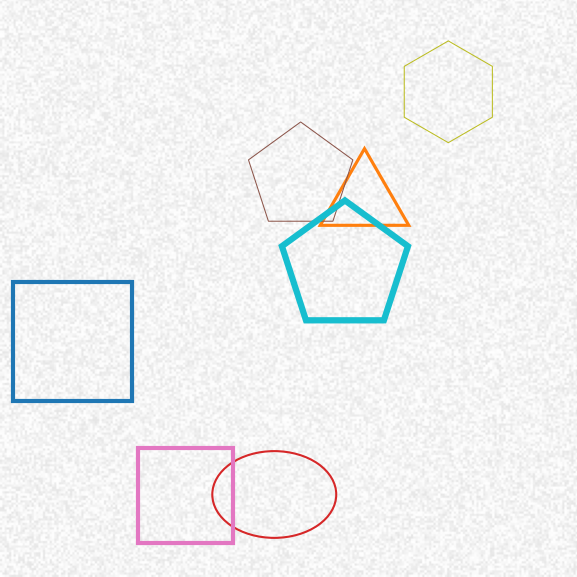[{"shape": "square", "thickness": 2, "radius": 0.52, "center": [0.125, 0.408]}, {"shape": "triangle", "thickness": 1.5, "radius": 0.44, "center": [0.631, 0.653]}, {"shape": "oval", "thickness": 1, "radius": 0.54, "center": [0.475, 0.143]}, {"shape": "pentagon", "thickness": 0.5, "radius": 0.48, "center": [0.521, 0.693]}, {"shape": "square", "thickness": 2, "radius": 0.41, "center": [0.322, 0.141]}, {"shape": "hexagon", "thickness": 0.5, "radius": 0.44, "center": [0.776, 0.84]}, {"shape": "pentagon", "thickness": 3, "radius": 0.57, "center": [0.597, 0.537]}]